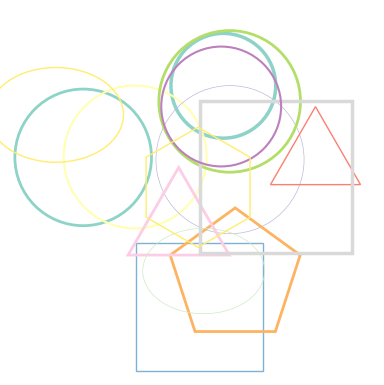[{"shape": "circle", "thickness": 2.5, "radius": 0.68, "center": [0.58, 0.777]}, {"shape": "circle", "thickness": 2, "radius": 0.89, "center": [0.216, 0.591]}, {"shape": "circle", "thickness": 1.5, "radius": 0.93, "center": [0.351, 0.592]}, {"shape": "circle", "thickness": 0.5, "radius": 0.96, "center": [0.597, 0.585]}, {"shape": "triangle", "thickness": 1, "radius": 0.68, "center": [0.819, 0.588]}, {"shape": "square", "thickness": 1, "radius": 0.83, "center": [0.517, 0.203]}, {"shape": "pentagon", "thickness": 2, "radius": 0.89, "center": [0.611, 0.282]}, {"shape": "circle", "thickness": 2, "radius": 0.92, "center": [0.597, 0.737]}, {"shape": "triangle", "thickness": 2, "radius": 0.76, "center": [0.464, 0.413]}, {"shape": "square", "thickness": 2.5, "radius": 0.98, "center": [0.716, 0.54]}, {"shape": "circle", "thickness": 1.5, "radius": 0.78, "center": [0.575, 0.723]}, {"shape": "oval", "thickness": 0.5, "radius": 0.79, "center": [0.529, 0.296]}, {"shape": "hexagon", "thickness": 1, "radius": 0.78, "center": [0.515, 0.514]}, {"shape": "oval", "thickness": 1, "radius": 0.88, "center": [0.145, 0.702]}]